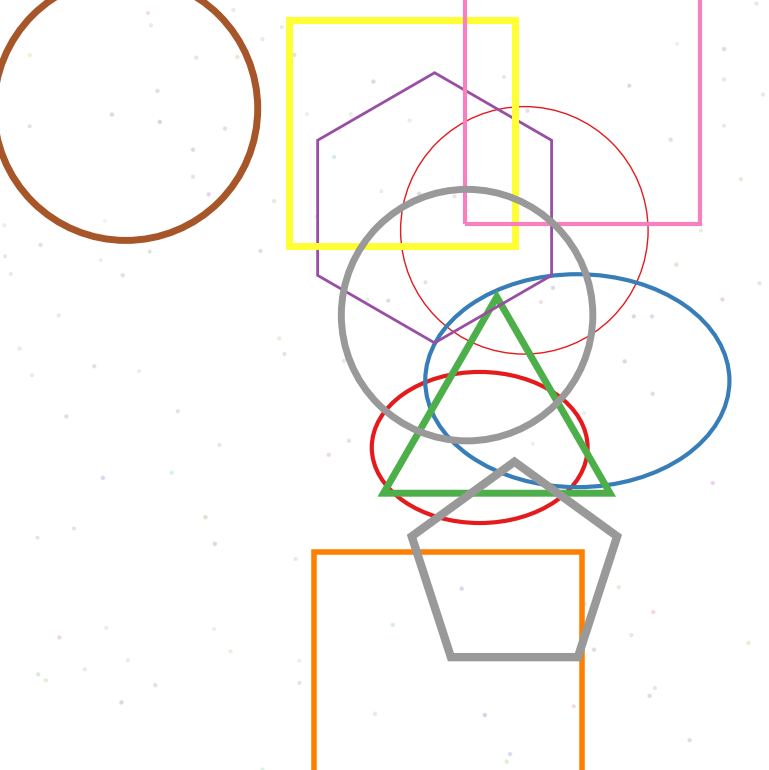[{"shape": "circle", "thickness": 0.5, "radius": 0.8, "center": [0.681, 0.701]}, {"shape": "oval", "thickness": 1.5, "radius": 0.7, "center": [0.623, 0.419]}, {"shape": "oval", "thickness": 1.5, "radius": 0.99, "center": [0.75, 0.506]}, {"shape": "triangle", "thickness": 2.5, "radius": 0.85, "center": [0.645, 0.444]}, {"shape": "hexagon", "thickness": 1, "radius": 0.88, "center": [0.564, 0.73]}, {"shape": "square", "thickness": 2, "radius": 0.87, "center": [0.582, 0.109]}, {"shape": "square", "thickness": 2.5, "radius": 0.73, "center": [0.523, 0.827]}, {"shape": "circle", "thickness": 2.5, "radius": 0.86, "center": [0.163, 0.859]}, {"shape": "square", "thickness": 1.5, "radius": 0.77, "center": [0.757, 0.862]}, {"shape": "pentagon", "thickness": 3, "radius": 0.7, "center": [0.668, 0.26]}, {"shape": "circle", "thickness": 2.5, "radius": 0.82, "center": [0.607, 0.591]}]